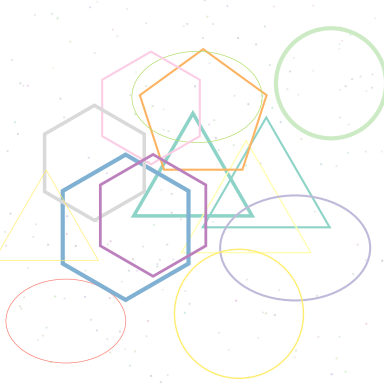[{"shape": "triangle", "thickness": 2.5, "radius": 0.89, "center": [0.501, 0.528]}, {"shape": "triangle", "thickness": 1.5, "radius": 0.95, "center": [0.692, 0.505]}, {"shape": "triangle", "thickness": 1, "radius": 0.97, "center": [0.639, 0.441]}, {"shape": "oval", "thickness": 1.5, "radius": 0.97, "center": [0.767, 0.356]}, {"shape": "oval", "thickness": 0.5, "radius": 0.78, "center": [0.171, 0.166]}, {"shape": "hexagon", "thickness": 3, "radius": 0.94, "center": [0.326, 0.41]}, {"shape": "pentagon", "thickness": 1.5, "radius": 0.87, "center": [0.528, 0.699]}, {"shape": "oval", "thickness": 0.5, "radius": 0.85, "center": [0.512, 0.748]}, {"shape": "hexagon", "thickness": 1.5, "radius": 0.73, "center": [0.392, 0.72]}, {"shape": "hexagon", "thickness": 2.5, "radius": 0.75, "center": [0.245, 0.577]}, {"shape": "hexagon", "thickness": 2, "radius": 0.79, "center": [0.398, 0.441]}, {"shape": "circle", "thickness": 3, "radius": 0.71, "center": [0.86, 0.784]}, {"shape": "circle", "thickness": 1, "radius": 0.84, "center": [0.621, 0.185]}, {"shape": "triangle", "thickness": 0.5, "radius": 0.78, "center": [0.12, 0.402]}]